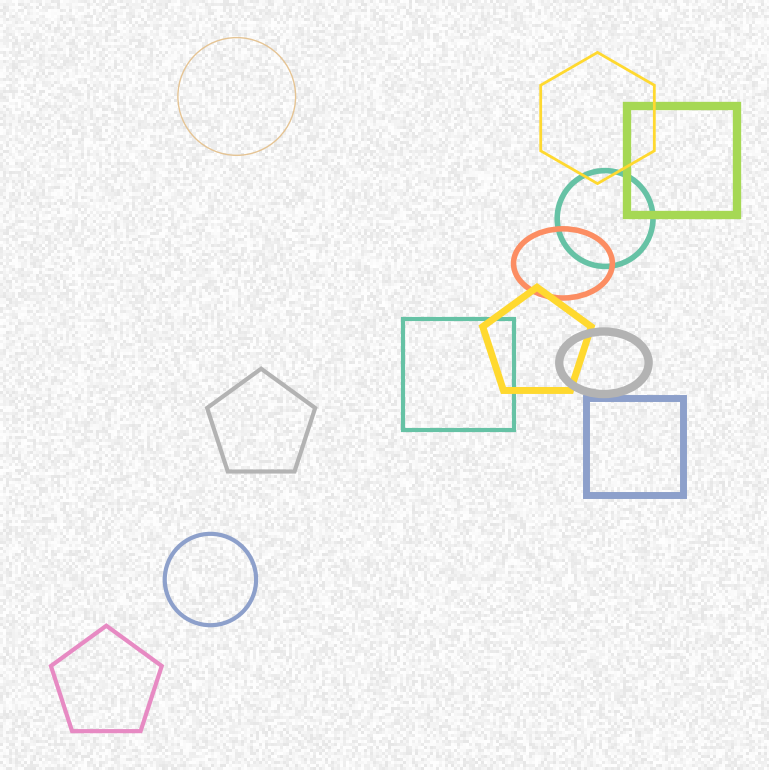[{"shape": "square", "thickness": 1.5, "radius": 0.36, "center": [0.595, 0.513]}, {"shape": "circle", "thickness": 2, "radius": 0.31, "center": [0.786, 0.716]}, {"shape": "oval", "thickness": 2, "radius": 0.32, "center": [0.731, 0.658]}, {"shape": "square", "thickness": 2.5, "radius": 0.32, "center": [0.824, 0.42]}, {"shape": "circle", "thickness": 1.5, "radius": 0.3, "center": [0.273, 0.247]}, {"shape": "pentagon", "thickness": 1.5, "radius": 0.38, "center": [0.138, 0.112]}, {"shape": "square", "thickness": 3, "radius": 0.36, "center": [0.886, 0.792]}, {"shape": "hexagon", "thickness": 1, "radius": 0.43, "center": [0.776, 0.847]}, {"shape": "pentagon", "thickness": 2.5, "radius": 0.37, "center": [0.697, 0.553]}, {"shape": "circle", "thickness": 0.5, "radius": 0.38, "center": [0.307, 0.875]}, {"shape": "pentagon", "thickness": 1.5, "radius": 0.37, "center": [0.339, 0.447]}, {"shape": "oval", "thickness": 3, "radius": 0.29, "center": [0.784, 0.529]}]